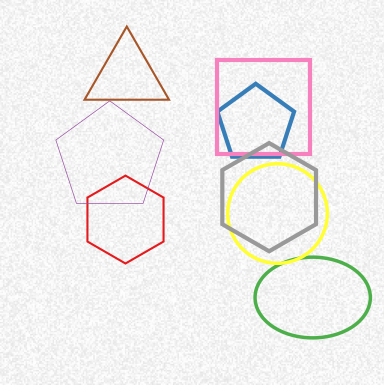[{"shape": "hexagon", "thickness": 1.5, "radius": 0.57, "center": [0.326, 0.43]}, {"shape": "pentagon", "thickness": 3, "radius": 0.52, "center": [0.664, 0.678]}, {"shape": "oval", "thickness": 2.5, "radius": 0.75, "center": [0.812, 0.227]}, {"shape": "pentagon", "thickness": 0.5, "radius": 0.74, "center": [0.285, 0.591]}, {"shape": "circle", "thickness": 2.5, "radius": 0.65, "center": [0.721, 0.445]}, {"shape": "triangle", "thickness": 1.5, "radius": 0.63, "center": [0.329, 0.804]}, {"shape": "square", "thickness": 3, "radius": 0.61, "center": [0.684, 0.721]}, {"shape": "hexagon", "thickness": 3, "radius": 0.7, "center": [0.699, 0.488]}]